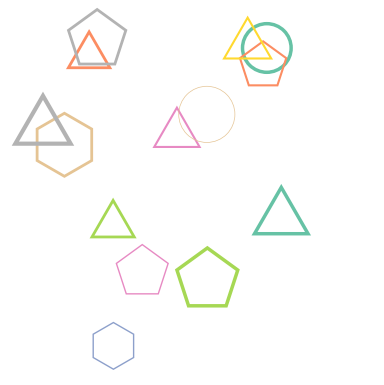[{"shape": "circle", "thickness": 2.5, "radius": 0.32, "center": [0.693, 0.875]}, {"shape": "triangle", "thickness": 2.5, "radius": 0.4, "center": [0.731, 0.433]}, {"shape": "triangle", "thickness": 2, "radius": 0.31, "center": [0.231, 0.855]}, {"shape": "pentagon", "thickness": 1.5, "radius": 0.32, "center": [0.683, 0.829]}, {"shape": "hexagon", "thickness": 1, "radius": 0.3, "center": [0.295, 0.102]}, {"shape": "triangle", "thickness": 1.5, "radius": 0.34, "center": [0.46, 0.652]}, {"shape": "pentagon", "thickness": 1, "radius": 0.35, "center": [0.37, 0.294]}, {"shape": "pentagon", "thickness": 2.5, "radius": 0.42, "center": [0.539, 0.273]}, {"shape": "triangle", "thickness": 2, "radius": 0.32, "center": [0.294, 0.416]}, {"shape": "triangle", "thickness": 1.5, "radius": 0.35, "center": [0.643, 0.883]}, {"shape": "circle", "thickness": 0.5, "radius": 0.36, "center": [0.537, 0.703]}, {"shape": "hexagon", "thickness": 2, "radius": 0.41, "center": [0.167, 0.624]}, {"shape": "pentagon", "thickness": 2, "radius": 0.39, "center": [0.252, 0.897]}, {"shape": "triangle", "thickness": 3, "radius": 0.41, "center": [0.112, 0.668]}]